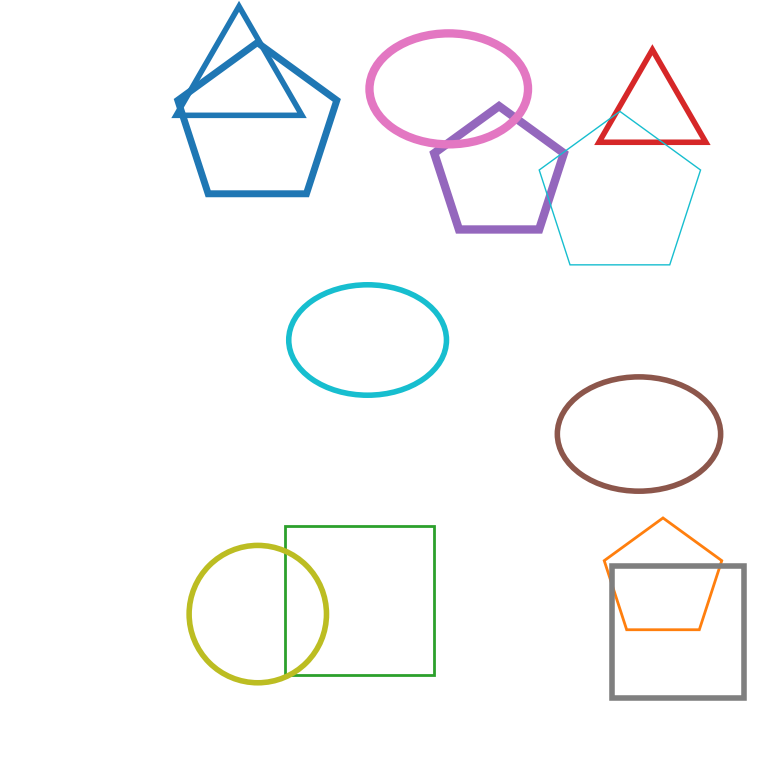[{"shape": "triangle", "thickness": 2, "radius": 0.47, "center": [0.31, 0.897]}, {"shape": "pentagon", "thickness": 2.5, "radius": 0.54, "center": [0.334, 0.836]}, {"shape": "pentagon", "thickness": 1, "radius": 0.4, "center": [0.861, 0.247]}, {"shape": "square", "thickness": 1, "radius": 0.48, "center": [0.467, 0.22]}, {"shape": "triangle", "thickness": 2, "radius": 0.4, "center": [0.847, 0.855]}, {"shape": "pentagon", "thickness": 3, "radius": 0.44, "center": [0.648, 0.774]}, {"shape": "oval", "thickness": 2, "radius": 0.53, "center": [0.83, 0.436]}, {"shape": "oval", "thickness": 3, "radius": 0.51, "center": [0.583, 0.885]}, {"shape": "square", "thickness": 2, "radius": 0.43, "center": [0.881, 0.18]}, {"shape": "circle", "thickness": 2, "radius": 0.45, "center": [0.335, 0.202]}, {"shape": "pentagon", "thickness": 0.5, "radius": 0.55, "center": [0.805, 0.745]}, {"shape": "oval", "thickness": 2, "radius": 0.51, "center": [0.477, 0.558]}]